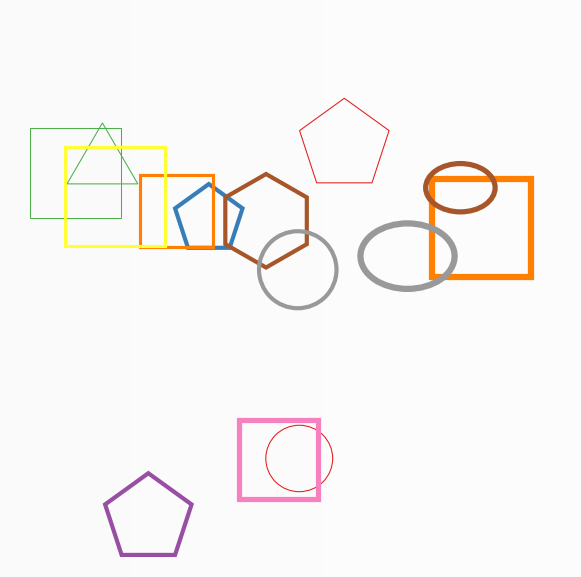[{"shape": "circle", "thickness": 0.5, "radius": 0.29, "center": [0.515, 0.205]}, {"shape": "pentagon", "thickness": 0.5, "radius": 0.4, "center": [0.592, 0.748]}, {"shape": "pentagon", "thickness": 2, "radius": 0.31, "center": [0.359, 0.619]}, {"shape": "triangle", "thickness": 0.5, "radius": 0.35, "center": [0.176, 0.716]}, {"shape": "square", "thickness": 0.5, "radius": 0.39, "center": [0.13, 0.7]}, {"shape": "pentagon", "thickness": 2, "radius": 0.39, "center": [0.255, 0.101]}, {"shape": "square", "thickness": 3, "radius": 0.43, "center": [0.828, 0.604]}, {"shape": "square", "thickness": 1.5, "radius": 0.31, "center": [0.304, 0.634]}, {"shape": "square", "thickness": 1.5, "radius": 0.43, "center": [0.198, 0.659]}, {"shape": "hexagon", "thickness": 2, "radius": 0.4, "center": [0.458, 0.617]}, {"shape": "oval", "thickness": 2.5, "radius": 0.3, "center": [0.792, 0.674]}, {"shape": "square", "thickness": 2.5, "radius": 0.34, "center": [0.479, 0.203]}, {"shape": "circle", "thickness": 2, "radius": 0.33, "center": [0.512, 0.532]}, {"shape": "oval", "thickness": 3, "radius": 0.4, "center": [0.701, 0.556]}]